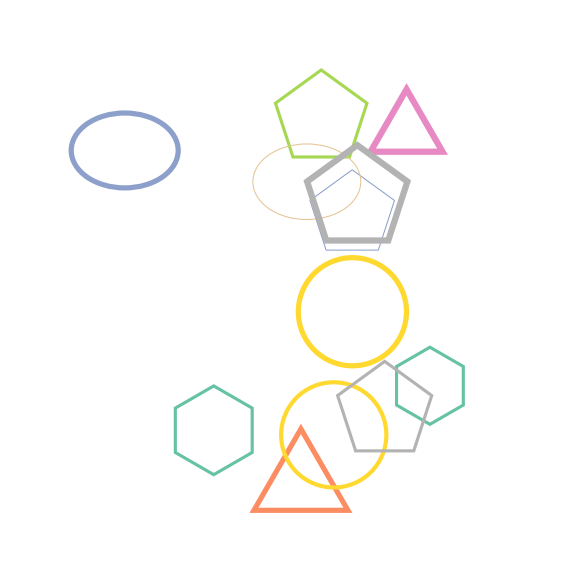[{"shape": "hexagon", "thickness": 1.5, "radius": 0.33, "center": [0.744, 0.331]}, {"shape": "hexagon", "thickness": 1.5, "radius": 0.38, "center": [0.37, 0.254]}, {"shape": "triangle", "thickness": 2.5, "radius": 0.47, "center": [0.521, 0.162]}, {"shape": "oval", "thickness": 2.5, "radius": 0.46, "center": [0.216, 0.739]}, {"shape": "pentagon", "thickness": 0.5, "radius": 0.38, "center": [0.61, 0.628]}, {"shape": "triangle", "thickness": 3, "radius": 0.36, "center": [0.704, 0.772]}, {"shape": "pentagon", "thickness": 1.5, "radius": 0.42, "center": [0.556, 0.795]}, {"shape": "circle", "thickness": 2.5, "radius": 0.47, "center": [0.61, 0.459]}, {"shape": "circle", "thickness": 2, "radius": 0.46, "center": [0.578, 0.246]}, {"shape": "oval", "thickness": 0.5, "radius": 0.47, "center": [0.531, 0.684]}, {"shape": "pentagon", "thickness": 1.5, "radius": 0.43, "center": [0.666, 0.288]}, {"shape": "pentagon", "thickness": 3, "radius": 0.46, "center": [0.619, 0.657]}]